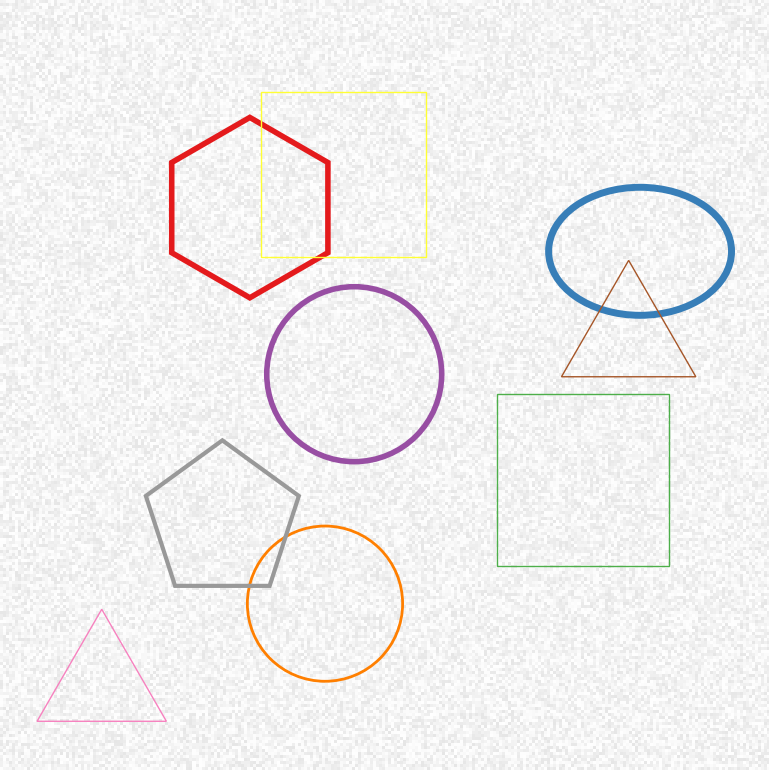[{"shape": "hexagon", "thickness": 2, "radius": 0.59, "center": [0.324, 0.73]}, {"shape": "oval", "thickness": 2.5, "radius": 0.59, "center": [0.831, 0.674]}, {"shape": "square", "thickness": 0.5, "radius": 0.56, "center": [0.757, 0.376]}, {"shape": "circle", "thickness": 2, "radius": 0.57, "center": [0.46, 0.514]}, {"shape": "circle", "thickness": 1, "radius": 0.5, "center": [0.422, 0.216]}, {"shape": "square", "thickness": 0.5, "radius": 0.54, "center": [0.447, 0.774]}, {"shape": "triangle", "thickness": 0.5, "radius": 0.5, "center": [0.816, 0.561]}, {"shape": "triangle", "thickness": 0.5, "radius": 0.48, "center": [0.132, 0.112]}, {"shape": "pentagon", "thickness": 1.5, "radius": 0.52, "center": [0.289, 0.324]}]